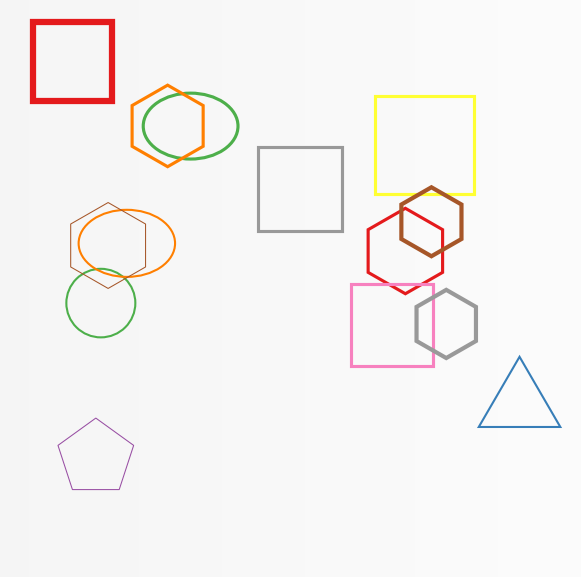[{"shape": "hexagon", "thickness": 1.5, "radius": 0.37, "center": [0.697, 0.564]}, {"shape": "square", "thickness": 3, "radius": 0.34, "center": [0.124, 0.893]}, {"shape": "triangle", "thickness": 1, "radius": 0.41, "center": [0.894, 0.3]}, {"shape": "circle", "thickness": 1, "radius": 0.3, "center": [0.173, 0.474]}, {"shape": "oval", "thickness": 1.5, "radius": 0.41, "center": [0.328, 0.781]}, {"shape": "pentagon", "thickness": 0.5, "radius": 0.34, "center": [0.165, 0.207]}, {"shape": "hexagon", "thickness": 1.5, "radius": 0.35, "center": [0.288, 0.781]}, {"shape": "oval", "thickness": 1, "radius": 0.41, "center": [0.218, 0.578]}, {"shape": "square", "thickness": 1.5, "radius": 0.43, "center": [0.73, 0.748]}, {"shape": "hexagon", "thickness": 2, "radius": 0.3, "center": [0.742, 0.615]}, {"shape": "hexagon", "thickness": 0.5, "radius": 0.37, "center": [0.186, 0.574]}, {"shape": "square", "thickness": 1.5, "radius": 0.35, "center": [0.674, 0.436]}, {"shape": "square", "thickness": 1.5, "radius": 0.36, "center": [0.516, 0.672]}, {"shape": "hexagon", "thickness": 2, "radius": 0.3, "center": [0.768, 0.438]}]